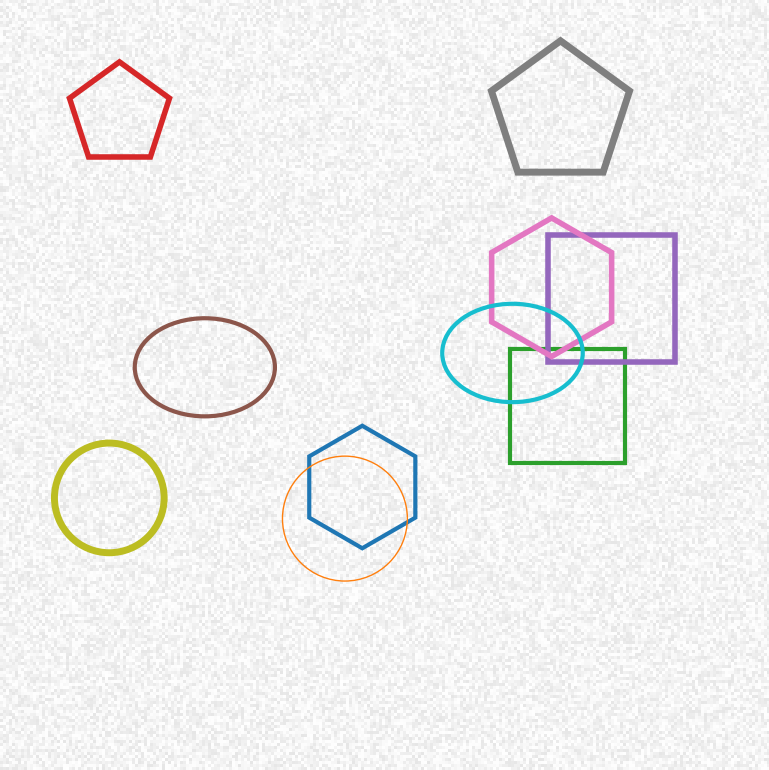[{"shape": "hexagon", "thickness": 1.5, "radius": 0.4, "center": [0.471, 0.368]}, {"shape": "circle", "thickness": 0.5, "radius": 0.41, "center": [0.448, 0.327]}, {"shape": "square", "thickness": 1.5, "radius": 0.37, "center": [0.737, 0.473]}, {"shape": "pentagon", "thickness": 2, "radius": 0.34, "center": [0.155, 0.851]}, {"shape": "square", "thickness": 2, "radius": 0.41, "center": [0.794, 0.612]}, {"shape": "oval", "thickness": 1.5, "radius": 0.46, "center": [0.266, 0.523]}, {"shape": "hexagon", "thickness": 2, "radius": 0.45, "center": [0.716, 0.627]}, {"shape": "pentagon", "thickness": 2.5, "radius": 0.47, "center": [0.728, 0.853]}, {"shape": "circle", "thickness": 2.5, "radius": 0.36, "center": [0.142, 0.353]}, {"shape": "oval", "thickness": 1.5, "radius": 0.46, "center": [0.666, 0.542]}]